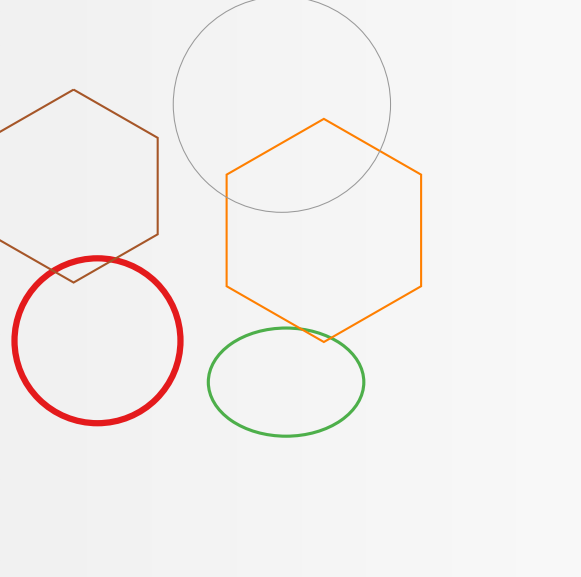[{"shape": "circle", "thickness": 3, "radius": 0.71, "center": [0.168, 0.409]}, {"shape": "oval", "thickness": 1.5, "radius": 0.67, "center": [0.492, 0.337]}, {"shape": "hexagon", "thickness": 1, "radius": 0.97, "center": [0.557, 0.6]}, {"shape": "hexagon", "thickness": 1, "radius": 0.84, "center": [0.127, 0.677]}, {"shape": "circle", "thickness": 0.5, "radius": 0.93, "center": [0.485, 0.818]}]